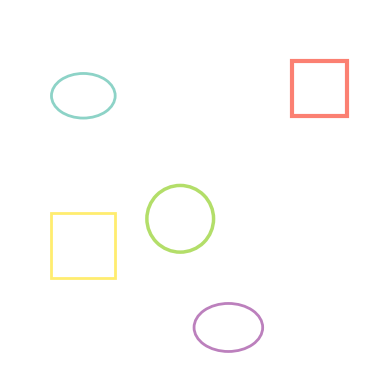[{"shape": "oval", "thickness": 2, "radius": 0.41, "center": [0.216, 0.751]}, {"shape": "square", "thickness": 3, "radius": 0.35, "center": [0.83, 0.771]}, {"shape": "circle", "thickness": 2.5, "radius": 0.43, "center": [0.468, 0.432]}, {"shape": "oval", "thickness": 2, "radius": 0.45, "center": [0.593, 0.149]}, {"shape": "square", "thickness": 2, "radius": 0.42, "center": [0.215, 0.363]}]